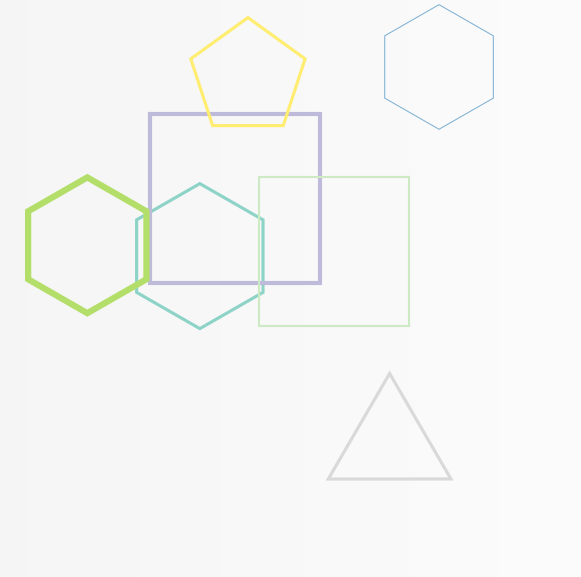[{"shape": "hexagon", "thickness": 1.5, "radius": 0.63, "center": [0.344, 0.556]}, {"shape": "square", "thickness": 2, "radius": 0.73, "center": [0.405, 0.656]}, {"shape": "hexagon", "thickness": 0.5, "radius": 0.54, "center": [0.755, 0.883]}, {"shape": "hexagon", "thickness": 3, "radius": 0.59, "center": [0.15, 0.574]}, {"shape": "triangle", "thickness": 1.5, "radius": 0.61, "center": [0.67, 0.231]}, {"shape": "square", "thickness": 1, "radius": 0.64, "center": [0.575, 0.564]}, {"shape": "pentagon", "thickness": 1.5, "radius": 0.52, "center": [0.427, 0.865]}]